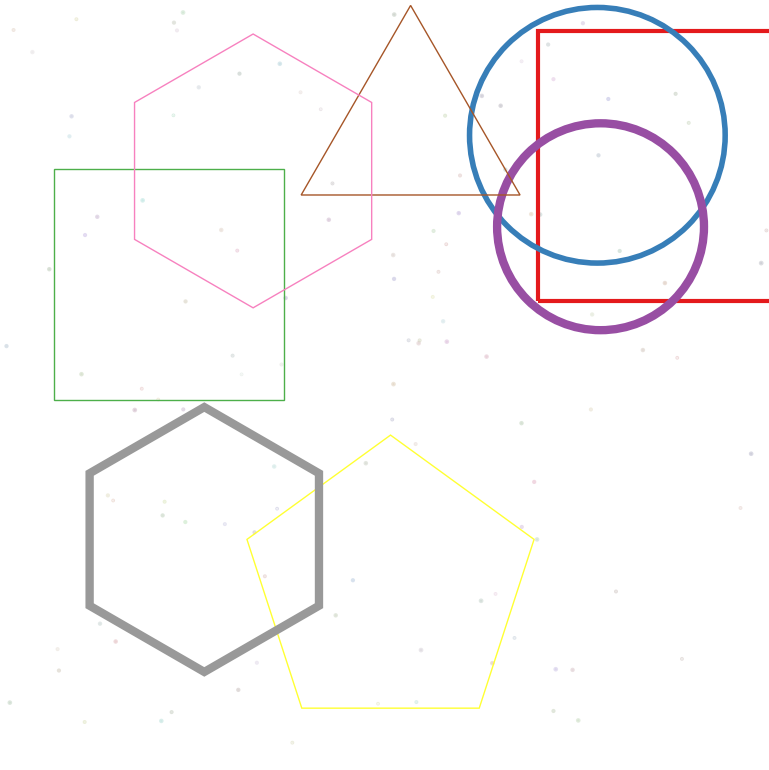[{"shape": "square", "thickness": 1.5, "radius": 0.88, "center": [0.874, 0.784]}, {"shape": "circle", "thickness": 2, "radius": 0.83, "center": [0.776, 0.824]}, {"shape": "square", "thickness": 0.5, "radius": 0.75, "center": [0.219, 0.631]}, {"shape": "circle", "thickness": 3, "radius": 0.67, "center": [0.78, 0.706]}, {"shape": "pentagon", "thickness": 0.5, "radius": 0.98, "center": [0.507, 0.239]}, {"shape": "triangle", "thickness": 0.5, "radius": 0.82, "center": [0.533, 0.829]}, {"shape": "hexagon", "thickness": 0.5, "radius": 0.89, "center": [0.329, 0.778]}, {"shape": "hexagon", "thickness": 3, "radius": 0.86, "center": [0.265, 0.299]}]